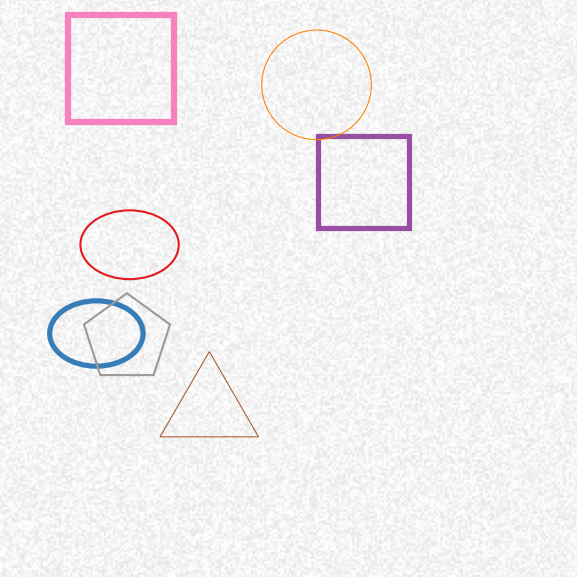[{"shape": "oval", "thickness": 1, "radius": 0.43, "center": [0.224, 0.575]}, {"shape": "oval", "thickness": 2.5, "radius": 0.4, "center": [0.167, 0.422]}, {"shape": "square", "thickness": 2.5, "radius": 0.4, "center": [0.629, 0.684]}, {"shape": "circle", "thickness": 0.5, "radius": 0.47, "center": [0.548, 0.852]}, {"shape": "triangle", "thickness": 0.5, "radius": 0.49, "center": [0.362, 0.292]}, {"shape": "square", "thickness": 3, "radius": 0.46, "center": [0.21, 0.88]}, {"shape": "pentagon", "thickness": 1, "radius": 0.39, "center": [0.22, 0.413]}]